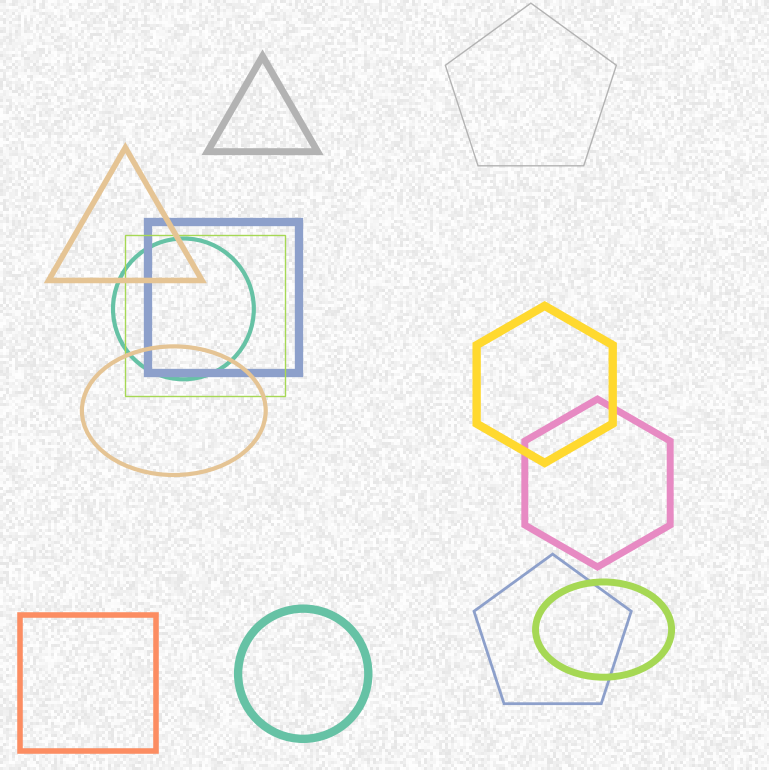[{"shape": "circle", "thickness": 1.5, "radius": 0.46, "center": [0.238, 0.599]}, {"shape": "circle", "thickness": 3, "radius": 0.42, "center": [0.394, 0.125]}, {"shape": "square", "thickness": 2, "radius": 0.44, "center": [0.114, 0.113]}, {"shape": "pentagon", "thickness": 1, "radius": 0.54, "center": [0.718, 0.173]}, {"shape": "square", "thickness": 3, "radius": 0.49, "center": [0.291, 0.614]}, {"shape": "hexagon", "thickness": 2.5, "radius": 0.55, "center": [0.776, 0.373]}, {"shape": "oval", "thickness": 2.5, "radius": 0.44, "center": [0.784, 0.182]}, {"shape": "square", "thickness": 0.5, "radius": 0.52, "center": [0.266, 0.59]}, {"shape": "hexagon", "thickness": 3, "radius": 0.51, "center": [0.707, 0.501]}, {"shape": "triangle", "thickness": 2, "radius": 0.58, "center": [0.163, 0.693]}, {"shape": "oval", "thickness": 1.5, "radius": 0.6, "center": [0.226, 0.467]}, {"shape": "pentagon", "thickness": 0.5, "radius": 0.58, "center": [0.689, 0.879]}, {"shape": "triangle", "thickness": 2.5, "radius": 0.41, "center": [0.341, 0.844]}]